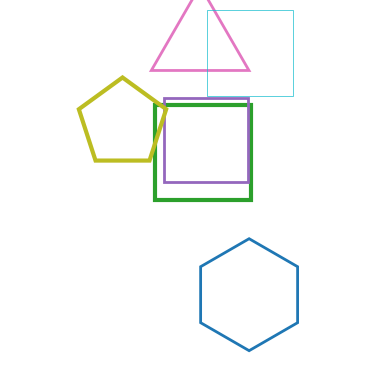[{"shape": "hexagon", "thickness": 2, "radius": 0.73, "center": [0.647, 0.235]}, {"shape": "square", "thickness": 3, "radius": 0.62, "center": [0.527, 0.604]}, {"shape": "square", "thickness": 2, "radius": 0.55, "center": [0.536, 0.637]}, {"shape": "triangle", "thickness": 2, "radius": 0.73, "center": [0.52, 0.89]}, {"shape": "pentagon", "thickness": 3, "radius": 0.6, "center": [0.318, 0.679]}, {"shape": "square", "thickness": 0.5, "radius": 0.56, "center": [0.649, 0.862]}]